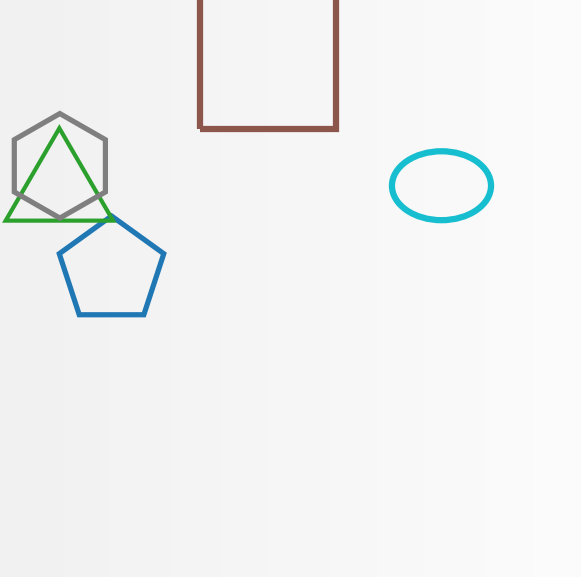[{"shape": "pentagon", "thickness": 2.5, "radius": 0.47, "center": [0.192, 0.531]}, {"shape": "triangle", "thickness": 2, "radius": 0.53, "center": [0.102, 0.67]}, {"shape": "square", "thickness": 3, "radius": 0.58, "center": [0.461, 0.892]}, {"shape": "hexagon", "thickness": 2.5, "radius": 0.45, "center": [0.103, 0.712]}, {"shape": "oval", "thickness": 3, "radius": 0.43, "center": [0.76, 0.678]}]